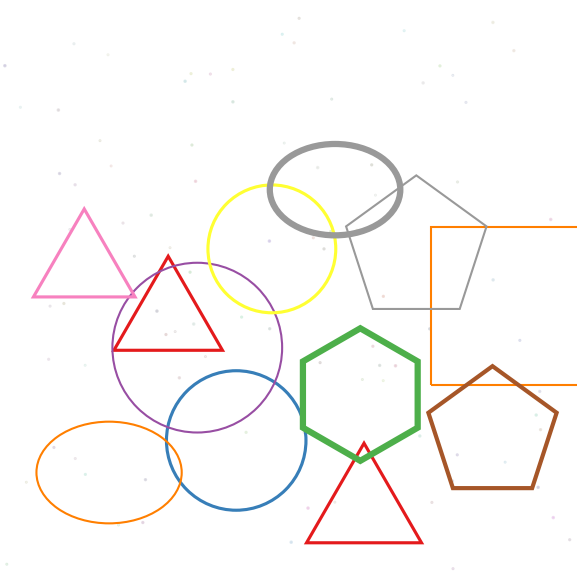[{"shape": "triangle", "thickness": 1.5, "radius": 0.57, "center": [0.63, 0.117]}, {"shape": "triangle", "thickness": 1.5, "radius": 0.54, "center": [0.291, 0.447]}, {"shape": "circle", "thickness": 1.5, "radius": 0.6, "center": [0.409, 0.236]}, {"shape": "hexagon", "thickness": 3, "radius": 0.57, "center": [0.624, 0.316]}, {"shape": "circle", "thickness": 1, "radius": 0.73, "center": [0.342, 0.397]}, {"shape": "oval", "thickness": 1, "radius": 0.63, "center": [0.189, 0.181]}, {"shape": "square", "thickness": 1, "radius": 0.68, "center": [0.882, 0.469]}, {"shape": "circle", "thickness": 1.5, "radius": 0.55, "center": [0.471, 0.568]}, {"shape": "pentagon", "thickness": 2, "radius": 0.58, "center": [0.853, 0.248]}, {"shape": "triangle", "thickness": 1.5, "radius": 0.51, "center": [0.146, 0.536]}, {"shape": "oval", "thickness": 3, "radius": 0.56, "center": [0.58, 0.671]}, {"shape": "pentagon", "thickness": 1, "radius": 0.64, "center": [0.721, 0.568]}]